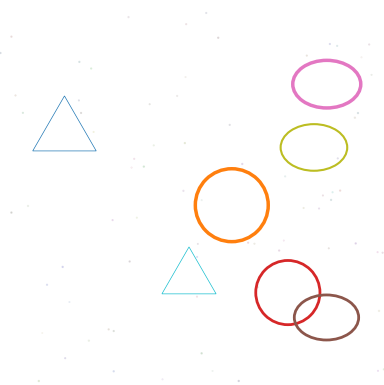[{"shape": "triangle", "thickness": 0.5, "radius": 0.48, "center": [0.167, 0.656]}, {"shape": "circle", "thickness": 2.5, "radius": 0.47, "center": [0.602, 0.467]}, {"shape": "circle", "thickness": 2, "radius": 0.42, "center": [0.748, 0.24]}, {"shape": "oval", "thickness": 2, "radius": 0.42, "center": [0.848, 0.175]}, {"shape": "oval", "thickness": 2.5, "radius": 0.44, "center": [0.849, 0.781]}, {"shape": "oval", "thickness": 1.5, "radius": 0.43, "center": [0.815, 0.617]}, {"shape": "triangle", "thickness": 0.5, "radius": 0.41, "center": [0.491, 0.277]}]